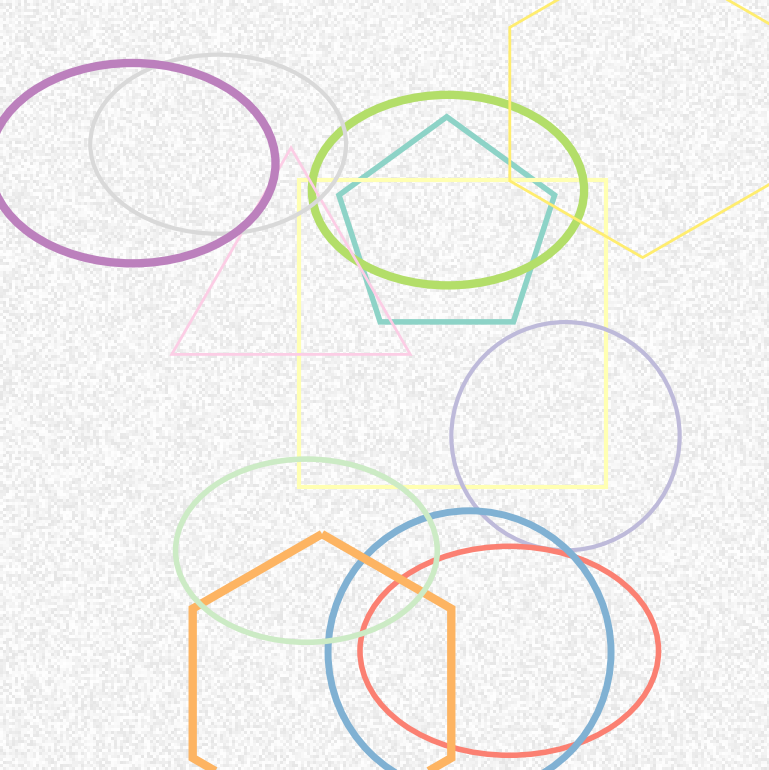[{"shape": "pentagon", "thickness": 2, "radius": 0.74, "center": [0.58, 0.701]}, {"shape": "square", "thickness": 1.5, "radius": 1.0, "center": [0.588, 0.567]}, {"shape": "circle", "thickness": 1.5, "radius": 0.74, "center": [0.734, 0.433]}, {"shape": "oval", "thickness": 2, "radius": 0.97, "center": [0.661, 0.155]}, {"shape": "circle", "thickness": 2.5, "radius": 0.92, "center": [0.61, 0.153]}, {"shape": "hexagon", "thickness": 3, "radius": 0.97, "center": [0.418, 0.113]}, {"shape": "oval", "thickness": 3, "radius": 0.88, "center": [0.582, 0.753]}, {"shape": "triangle", "thickness": 1, "radius": 0.89, "center": [0.378, 0.629]}, {"shape": "oval", "thickness": 1.5, "radius": 0.83, "center": [0.283, 0.813]}, {"shape": "oval", "thickness": 3, "radius": 0.93, "center": [0.172, 0.788]}, {"shape": "oval", "thickness": 2, "radius": 0.85, "center": [0.398, 0.285]}, {"shape": "hexagon", "thickness": 1, "radius": 1.0, "center": [0.835, 0.865]}]